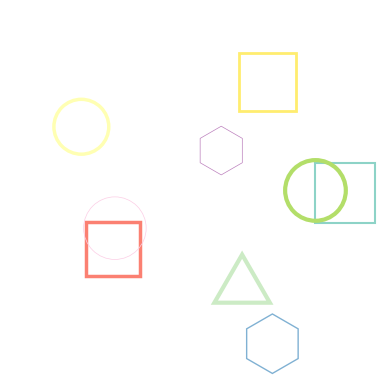[{"shape": "square", "thickness": 1.5, "radius": 0.39, "center": [0.895, 0.498]}, {"shape": "circle", "thickness": 2.5, "radius": 0.36, "center": [0.211, 0.671]}, {"shape": "square", "thickness": 2.5, "radius": 0.35, "center": [0.294, 0.353]}, {"shape": "hexagon", "thickness": 1, "radius": 0.39, "center": [0.708, 0.107]}, {"shape": "circle", "thickness": 3, "radius": 0.39, "center": [0.819, 0.505]}, {"shape": "circle", "thickness": 0.5, "radius": 0.41, "center": [0.298, 0.407]}, {"shape": "hexagon", "thickness": 0.5, "radius": 0.32, "center": [0.575, 0.609]}, {"shape": "triangle", "thickness": 3, "radius": 0.42, "center": [0.629, 0.255]}, {"shape": "square", "thickness": 2, "radius": 0.37, "center": [0.695, 0.787]}]